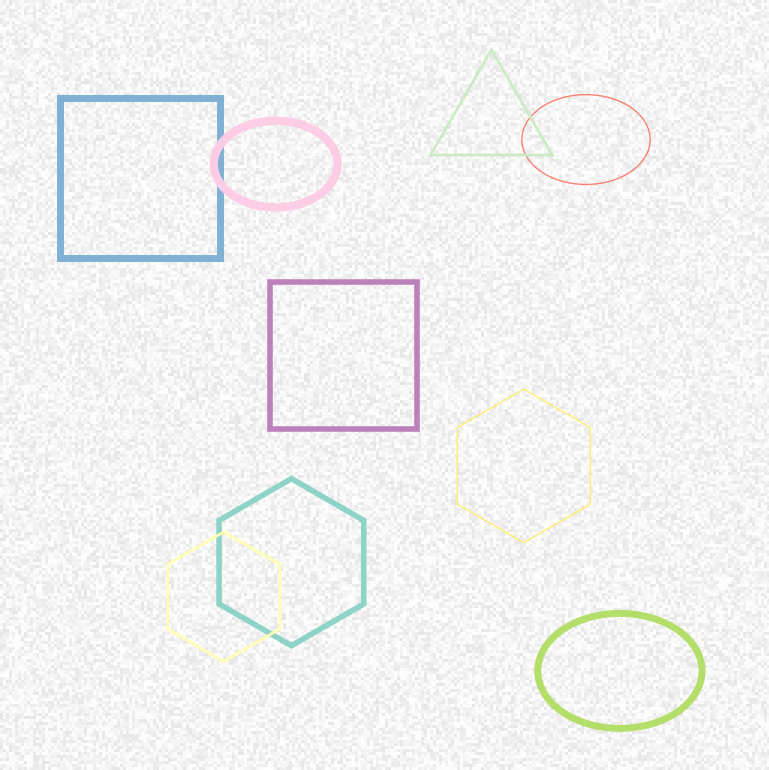[{"shape": "hexagon", "thickness": 2, "radius": 0.54, "center": [0.378, 0.27]}, {"shape": "hexagon", "thickness": 1, "radius": 0.42, "center": [0.291, 0.225]}, {"shape": "oval", "thickness": 0.5, "radius": 0.42, "center": [0.761, 0.819]}, {"shape": "square", "thickness": 2.5, "radius": 0.52, "center": [0.182, 0.769]}, {"shape": "oval", "thickness": 2.5, "radius": 0.53, "center": [0.805, 0.129]}, {"shape": "oval", "thickness": 3, "radius": 0.4, "center": [0.358, 0.787]}, {"shape": "square", "thickness": 2, "radius": 0.48, "center": [0.446, 0.538]}, {"shape": "triangle", "thickness": 1, "radius": 0.46, "center": [0.638, 0.844]}, {"shape": "hexagon", "thickness": 0.5, "radius": 0.5, "center": [0.68, 0.395]}]